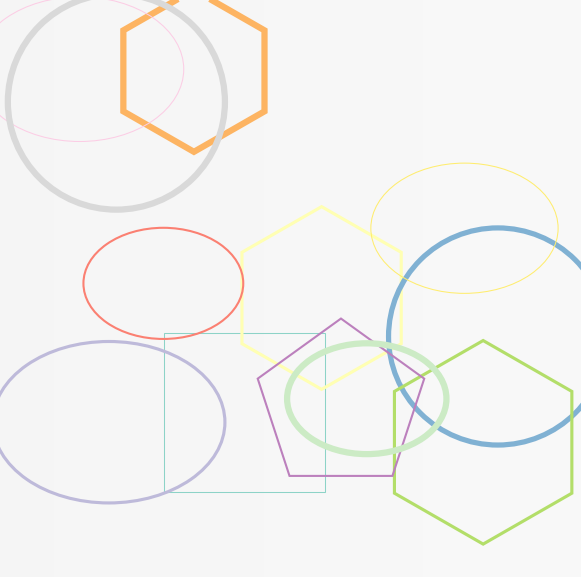[{"shape": "square", "thickness": 0.5, "radius": 0.69, "center": [0.421, 0.285]}, {"shape": "hexagon", "thickness": 1.5, "radius": 0.79, "center": [0.553, 0.483]}, {"shape": "oval", "thickness": 1.5, "radius": 1.0, "center": [0.187, 0.268]}, {"shape": "oval", "thickness": 1, "radius": 0.69, "center": [0.281, 0.508]}, {"shape": "circle", "thickness": 2.5, "radius": 0.94, "center": [0.856, 0.416]}, {"shape": "hexagon", "thickness": 3, "radius": 0.7, "center": [0.334, 0.876]}, {"shape": "hexagon", "thickness": 1.5, "radius": 0.88, "center": [0.831, 0.233]}, {"shape": "oval", "thickness": 0.5, "radius": 0.89, "center": [0.137, 0.879]}, {"shape": "circle", "thickness": 3, "radius": 0.93, "center": [0.2, 0.823]}, {"shape": "pentagon", "thickness": 1, "radius": 0.75, "center": [0.587, 0.297]}, {"shape": "oval", "thickness": 3, "radius": 0.69, "center": [0.631, 0.309]}, {"shape": "oval", "thickness": 0.5, "radius": 0.81, "center": [0.799, 0.604]}]